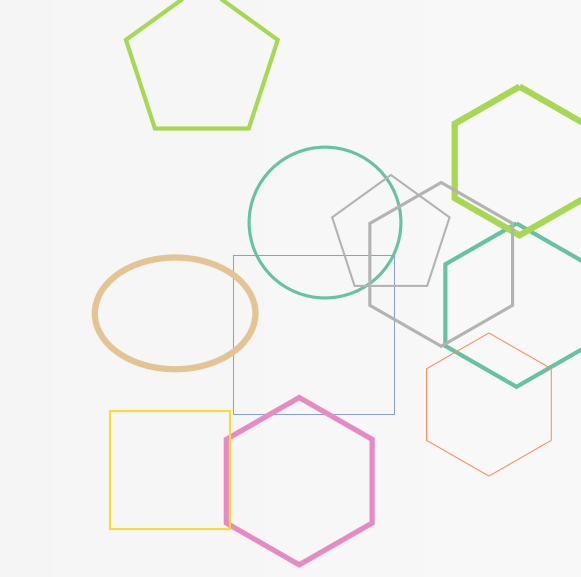[{"shape": "circle", "thickness": 1.5, "radius": 0.65, "center": [0.559, 0.614]}, {"shape": "hexagon", "thickness": 2, "radius": 0.71, "center": [0.889, 0.471]}, {"shape": "hexagon", "thickness": 0.5, "radius": 0.62, "center": [0.841, 0.299]}, {"shape": "square", "thickness": 0.5, "radius": 0.69, "center": [0.54, 0.42]}, {"shape": "hexagon", "thickness": 2.5, "radius": 0.72, "center": [0.515, 0.166]}, {"shape": "hexagon", "thickness": 3, "radius": 0.64, "center": [0.894, 0.72]}, {"shape": "pentagon", "thickness": 2, "radius": 0.69, "center": [0.347, 0.888]}, {"shape": "square", "thickness": 1, "radius": 0.51, "center": [0.292, 0.185]}, {"shape": "oval", "thickness": 3, "radius": 0.69, "center": [0.301, 0.457]}, {"shape": "hexagon", "thickness": 1.5, "radius": 0.71, "center": [0.759, 0.541]}, {"shape": "pentagon", "thickness": 1, "radius": 0.53, "center": [0.672, 0.59]}]